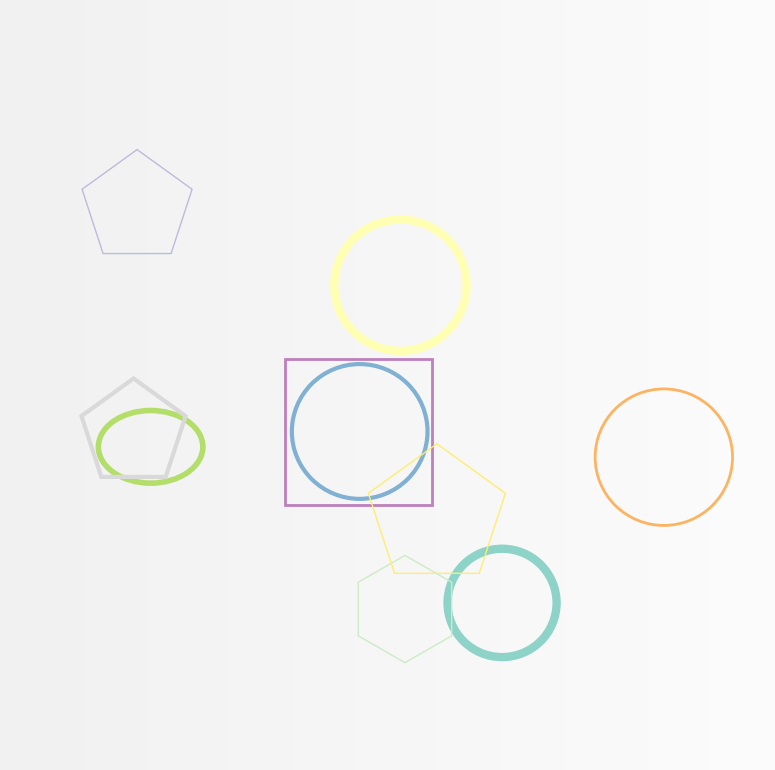[{"shape": "circle", "thickness": 3, "radius": 0.35, "center": [0.648, 0.217]}, {"shape": "circle", "thickness": 3, "radius": 0.43, "center": [0.517, 0.63]}, {"shape": "pentagon", "thickness": 0.5, "radius": 0.37, "center": [0.177, 0.731]}, {"shape": "circle", "thickness": 1.5, "radius": 0.44, "center": [0.464, 0.44]}, {"shape": "circle", "thickness": 1, "radius": 0.44, "center": [0.857, 0.406]}, {"shape": "oval", "thickness": 2, "radius": 0.34, "center": [0.194, 0.42]}, {"shape": "pentagon", "thickness": 1.5, "radius": 0.35, "center": [0.172, 0.438]}, {"shape": "square", "thickness": 1, "radius": 0.48, "center": [0.463, 0.439]}, {"shape": "hexagon", "thickness": 0.5, "radius": 0.35, "center": [0.523, 0.209]}, {"shape": "pentagon", "thickness": 0.5, "radius": 0.46, "center": [0.564, 0.331]}]